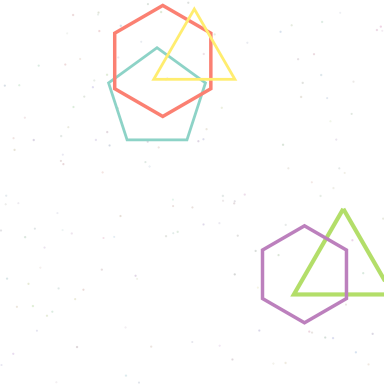[{"shape": "pentagon", "thickness": 2, "radius": 0.66, "center": [0.408, 0.744]}, {"shape": "hexagon", "thickness": 2.5, "radius": 0.72, "center": [0.423, 0.842]}, {"shape": "triangle", "thickness": 3, "radius": 0.74, "center": [0.892, 0.309]}, {"shape": "hexagon", "thickness": 2.5, "radius": 0.63, "center": [0.791, 0.288]}, {"shape": "triangle", "thickness": 2, "radius": 0.61, "center": [0.505, 0.855]}]